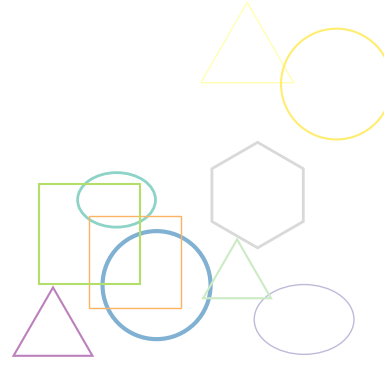[{"shape": "oval", "thickness": 2, "radius": 0.51, "center": [0.303, 0.481]}, {"shape": "triangle", "thickness": 1, "radius": 0.7, "center": [0.642, 0.855]}, {"shape": "oval", "thickness": 1, "radius": 0.65, "center": [0.79, 0.17]}, {"shape": "circle", "thickness": 3, "radius": 0.7, "center": [0.407, 0.259]}, {"shape": "square", "thickness": 1, "radius": 0.6, "center": [0.351, 0.318]}, {"shape": "square", "thickness": 1.5, "radius": 0.65, "center": [0.232, 0.392]}, {"shape": "hexagon", "thickness": 2, "radius": 0.69, "center": [0.669, 0.493]}, {"shape": "triangle", "thickness": 1.5, "radius": 0.59, "center": [0.138, 0.135]}, {"shape": "triangle", "thickness": 1.5, "radius": 0.51, "center": [0.616, 0.276]}, {"shape": "circle", "thickness": 1.5, "radius": 0.72, "center": [0.874, 0.782]}]